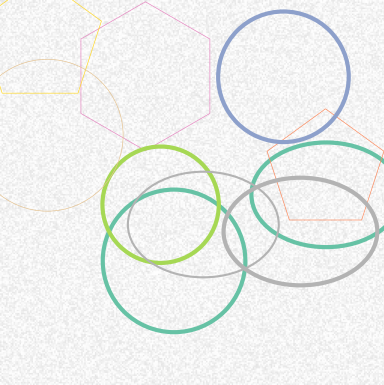[{"shape": "circle", "thickness": 3, "radius": 0.93, "center": [0.452, 0.322]}, {"shape": "oval", "thickness": 3, "radius": 0.97, "center": [0.847, 0.494]}, {"shape": "pentagon", "thickness": 0.5, "radius": 0.8, "center": [0.845, 0.558]}, {"shape": "circle", "thickness": 3, "radius": 0.85, "center": [0.736, 0.801]}, {"shape": "hexagon", "thickness": 0.5, "radius": 0.97, "center": [0.378, 0.802]}, {"shape": "circle", "thickness": 3, "radius": 0.76, "center": [0.417, 0.468]}, {"shape": "pentagon", "thickness": 0.5, "radius": 0.84, "center": [0.104, 0.893]}, {"shape": "circle", "thickness": 0.5, "radius": 0.99, "center": [0.123, 0.649]}, {"shape": "oval", "thickness": 3, "radius": 1.0, "center": [0.78, 0.399]}, {"shape": "oval", "thickness": 1.5, "radius": 0.98, "center": [0.528, 0.417]}]